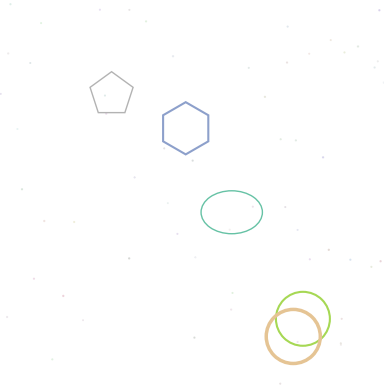[{"shape": "oval", "thickness": 1, "radius": 0.4, "center": [0.602, 0.449]}, {"shape": "hexagon", "thickness": 1.5, "radius": 0.34, "center": [0.482, 0.667]}, {"shape": "circle", "thickness": 1.5, "radius": 0.35, "center": [0.787, 0.172]}, {"shape": "circle", "thickness": 2.5, "radius": 0.35, "center": [0.762, 0.126]}, {"shape": "pentagon", "thickness": 1, "radius": 0.29, "center": [0.29, 0.755]}]